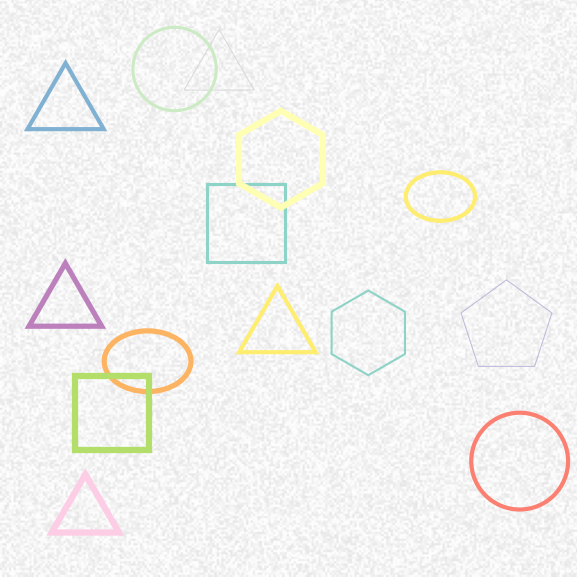[{"shape": "hexagon", "thickness": 1, "radius": 0.37, "center": [0.638, 0.423]}, {"shape": "square", "thickness": 1.5, "radius": 0.34, "center": [0.426, 0.612]}, {"shape": "hexagon", "thickness": 3, "radius": 0.42, "center": [0.486, 0.723]}, {"shape": "pentagon", "thickness": 0.5, "radius": 0.41, "center": [0.877, 0.432]}, {"shape": "circle", "thickness": 2, "radius": 0.42, "center": [0.9, 0.201]}, {"shape": "triangle", "thickness": 2, "radius": 0.38, "center": [0.114, 0.814]}, {"shape": "oval", "thickness": 2.5, "radius": 0.38, "center": [0.256, 0.374]}, {"shape": "square", "thickness": 3, "radius": 0.32, "center": [0.194, 0.284]}, {"shape": "triangle", "thickness": 3, "radius": 0.34, "center": [0.148, 0.111]}, {"shape": "triangle", "thickness": 0.5, "radius": 0.35, "center": [0.379, 0.878]}, {"shape": "triangle", "thickness": 2.5, "radius": 0.36, "center": [0.113, 0.471]}, {"shape": "circle", "thickness": 1.5, "radius": 0.36, "center": [0.302, 0.88]}, {"shape": "triangle", "thickness": 2, "radius": 0.38, "center": [0.48, 0.428]}, {"shape": "oval", "thickness": 2, "radius": 0.3, "center": [0.763, 0.659]}]